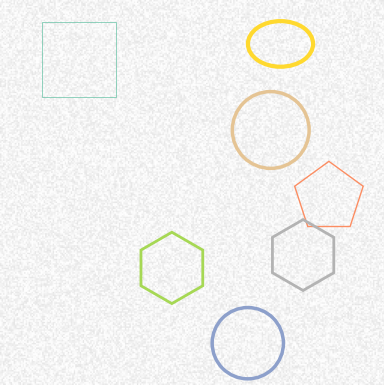[{"shape": "square", "thickness": 0.5, "radius": 0.48, "center": [0.205, 0.846]}, {"shape": "pentagon", "thickness": 1, "radius": 0.47, "center": [0.854, 0.487]}, {"shape": "circle", "thickness": 2.5, "radius": 0.46, "center": [0.644, 0.109]}, {"shape": "hexagon", "thickness": 2, "radius": 0.46, "center": [0.446, 0.304]}, {"shape": "oval", "thickness": 3, "radius": 0.42, "center": [0.729, 0.886]}, {"shape": "circle", "thickness": 2.5, "radius": 0.5, "center": [0.703, 0.662]}, {"shape": "hexagon", "thickness": 2, "radius": 0.46, "center": [0.787, 0.338]}]